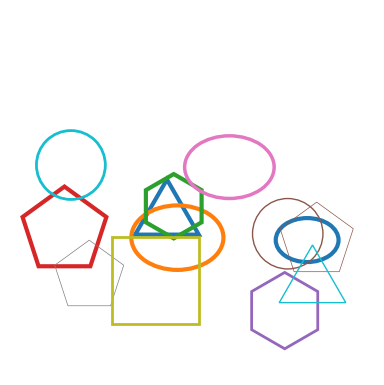[{"shape": "oval", "thickness": 3, "radius": 0.41, "center": [0.798, 0.376]}, {"shape": "triangle", "thickness": 3, "radius": 0.48, "center": [0.434, 0.438]}, {"shape": "oval", "thickness": 3, "radius": 0.6, "center": [0.461, 0.383]}, {"shape": "hexagon", "thickness": 3, "radius": 0.42, "center": [0.451, 0.464]}, {"shape": "pentagon", "thickness": 3, "radius": 0.57, "center": [0.167, 0.401]}, {"shape": "hexagon", "thickness": 2, "radius": 0.5, "center": [0.739, 0.193]}, {"shape": "circle", "thickness": 1, "radius": 0.46, "center": [0.747, 0.393]}, {"shape": "pentagon", "thickness": 0.5, "radius": 0.5, "center": [0.823, 0.375]}, {"shape": "oval", "thickness": 2.5, "radius": 0.58, "center": [0.596, 0.566]}, {"shape": "pentagon", "thickness": 0.5, "radius": 0.47, "center": [0.232, 0.282]}, {"shape": "square", "thickness": 2, "radius": 0.56, "center": [0.405, 0.27]}, {"shape": "circle", "thickness": 2, "radius": 0.45, "center": [0.184, 0.571]}, {"shape": "triangle", "thickness": 1, "radius": 0.5, "center": [0.812, 0.264]}]